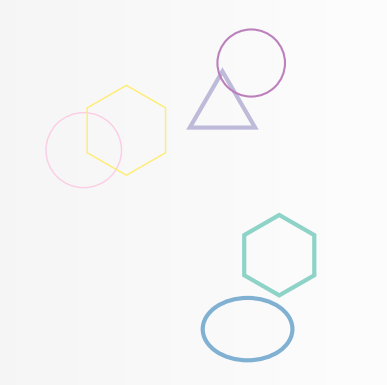[{"shape": "hexagon", "thickness": 3, "radius": 0.52, "center": [0.721, 0.337]}, {"shape": "triangle", "thickness": 3, "radius": 0.49, "center": [0.574, 0.717]}, {"shape": "oval", "thickness": 3, "radius": 0.58, "center": [0.639, 0.145]}, {"shape": "circle", "thickness": 1, "radius": 0.49, "center": [0.216, 0.61]}, {"shape": "circle", "thickness": 1.5, "radius": 0.44, "center": [0.648, 0.836]}, {"shape": "hexagon", "thickness": 1, "radius": 0.58, "center": [0.326, 0.662]}]